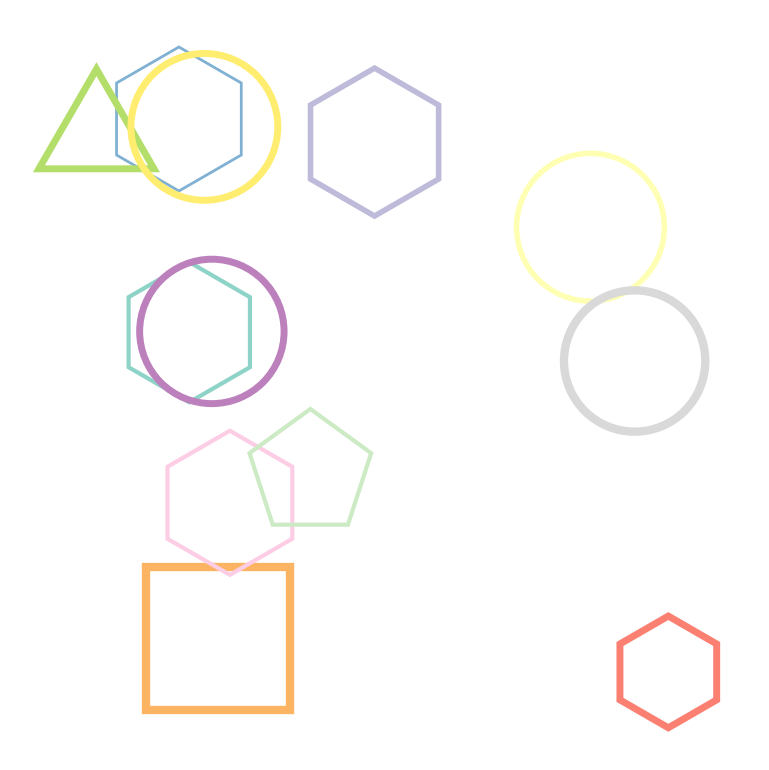[{"shape": "hexagon", "thickness": 1.5, "radius": 0.45, "center": [0.246, 0.569]}, {"shape": "circle", "thickness": 2, "radius": 0.48, "center": [0.767, 0.705]}, {"shape": "hexagon", "thickness": 2, "radius": 0.48, "center": [0.486, 0.816]}, {"shape": "hexagon", "thickness": 2.5, "radius": 0.36, "center": [0.868, 0.127]}, {"shape": "hexagon", "thickness": 1, "radius": 0.47, "center": [0.232, 0.845]}, {"shape": "square", "thickness": 3, "radius": 0.47, "center": [0.283, 0.171]}, {"shape": "triangle", "thickness": 2.5, "radius": 0.43, "center": [0.125, 0.824]}, {"shape": "hexagon", "thickness": 1.5, "radius": 0.47, "center": [0.299, 0.347]}, {"shape": "circle", "thickness": 3, "radius": 0.46, "center": [0.824, 0.531]}, {"shape": "circle", "thickness": 2.5, "radius": 0.47, "center": [0.275, 0.57]}, {"shape": "pentagon", "thickness": 1.5, "radius": 0.42, "center": [0.403, 0.386]}, {"shape": "circle", "thickness": 2.5, "radius": 0.48, "center": [0.265, 0.835]}]